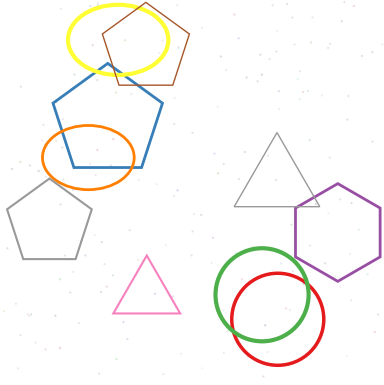[{"shape": "circle", "thickness": 2.5, "radius": 0.6, "center": [0.721, 0.171]}, {"shape": "pentagon", "thickness": 2, "radius": 0.75, "center": [0.28, 0.686]}, {"shape": "circle", "thickness": 3, "radius": 0.6, "center": [0.681, 0.234]}, {"shape": "hexagon", "thickness": 2, "radius": 0.63, "center": [0.877, 0.396]}, {"shape": "oval", "thickness": 2, "radius": 0.6, "center": [0.229, 0.591]}, {"shape": "oval", "thickness": 3, "radius": 0.65, "center": [0.307, 0.896]}, {"shape": "pentagon", "thickness": 1, "radius": 0.59, "center": [0.379, 0.875]}, {"shape": "triangle", "thickness": 1.5, "radius": 0.5, "center": [0.381, 0.236]}, {"shape": "pentagon", "thickness": 1.5, "radius": 0.58, "center": [0.128, 0.421]}, {"shape": "triangle", "thickness": 1, "radius": 0.64, "center": [0.719, 0.527]}]